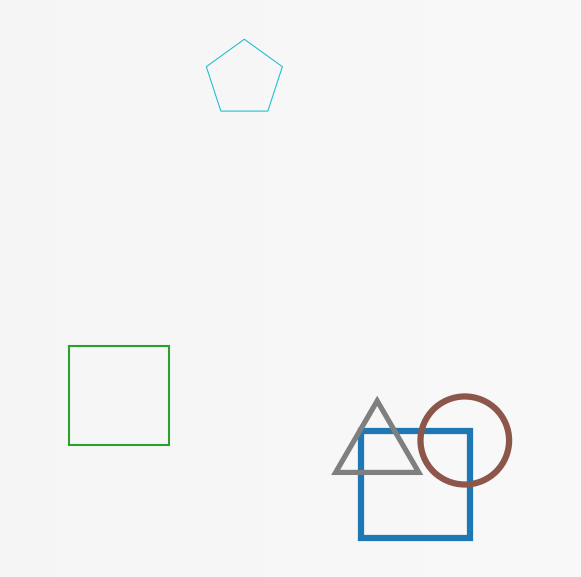[{"shape": "square", "thickness": 3, "radius": 0.46, "center": [0.715, 0.16]}, {"shape": "square", "thickness": 1, "radius": 0.43, "center": [0.204, 0.315]}, {"shape": "circle", "thickness": 3, "radius": 0.38, "center": [0.8, 0.236]}, {"shape": "triangle", "thickness": 2.5, "radius": 0.41, "center": [0.649, 0.222]}, {"shape": "pentagon", "thickness": 0.5, "radius": 0.34, "center": [0.42, 0.862]}]